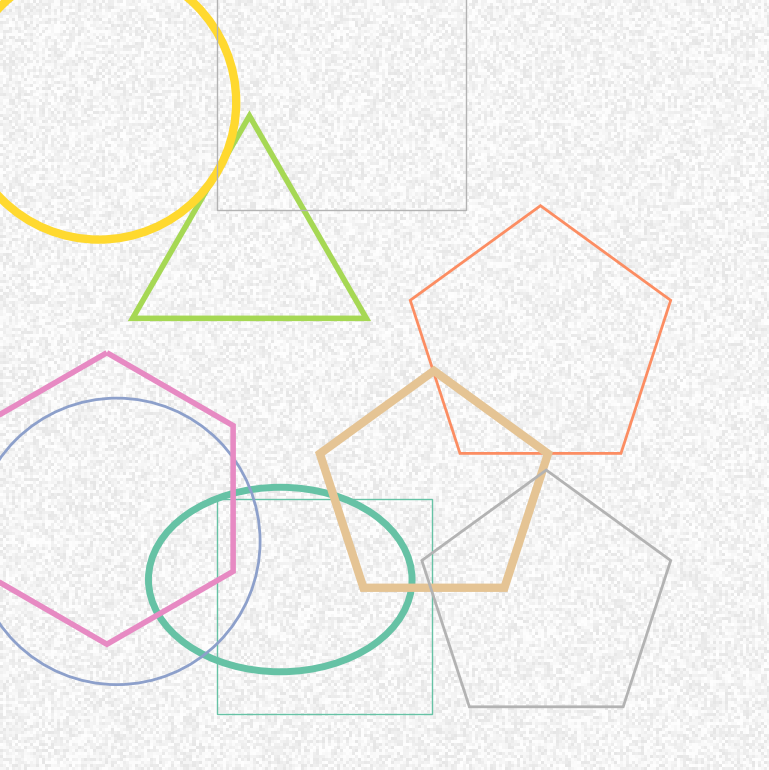[{"shape": "oval", "thickness": 2.5, "radius": 0.86, "center": [0.364, 0.247]}, {"shape": "square", "thickness": 0.5, "radius": 0.7, "center": [0.422, 0.212]}, {"shape": "pentagon", "thickness": 1, "radius": 0.89, "center": [0.702, 0.555]}, {"shape": "circle", "thickness": 1, "radius": 0.93, "center": [0.152, 0.297]}, {"shape": "hexagon", "thickness": 2, "radius": 0.95, "center": [0.139, 0.353]}, {"shape": "triangle", "thickness": 2, "radius": 0.88, "center": [0.324, 0.674]}, {"shape": "circle", "thickness": 3, "radius": 0.89, "center": [0.128, 0.867]}, {"shape": "pentagon", "thickness": 3, "radius": 0.78, "center": [0.564, 0.363]}, {"shape": "square", "thickness": 0.5, "radius": 0.81, "center": [0.444, 0.889]}, {"shape": "pentagon", "thickness": 1, "radius": 0.85, "center": [0.709, 0.22]}]